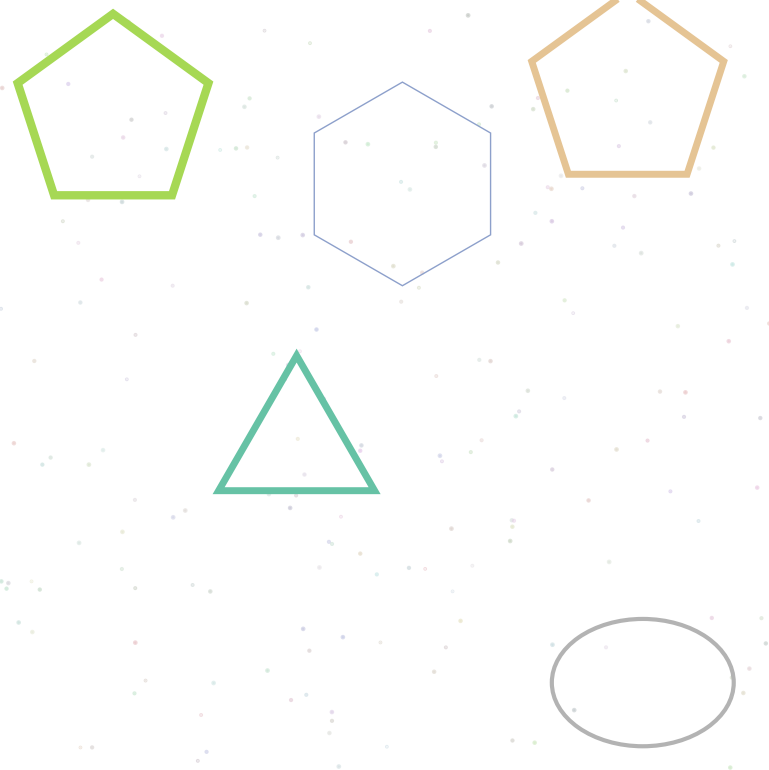[{"shape": "triangle", "thickness": 2.5, "radius": 0.58, "center": [0.385, 0.421]}, {"shape": "hexagon", "thickness": 0.5, "radius": 0.66, "center": [0.523, 0.761]}, {"shape": "pentagon", "thickness": 3, "radius": 0.65, "center": [0.147, 0.852]}, {"shape": "pentagon", "thickness": 2.5, "radius": 0.66, "center": [0.815, 0.88]}, {"shape": "oval", "thickness": 1.5, "radius": 0.59, "center": [0.835, 0.114]}]